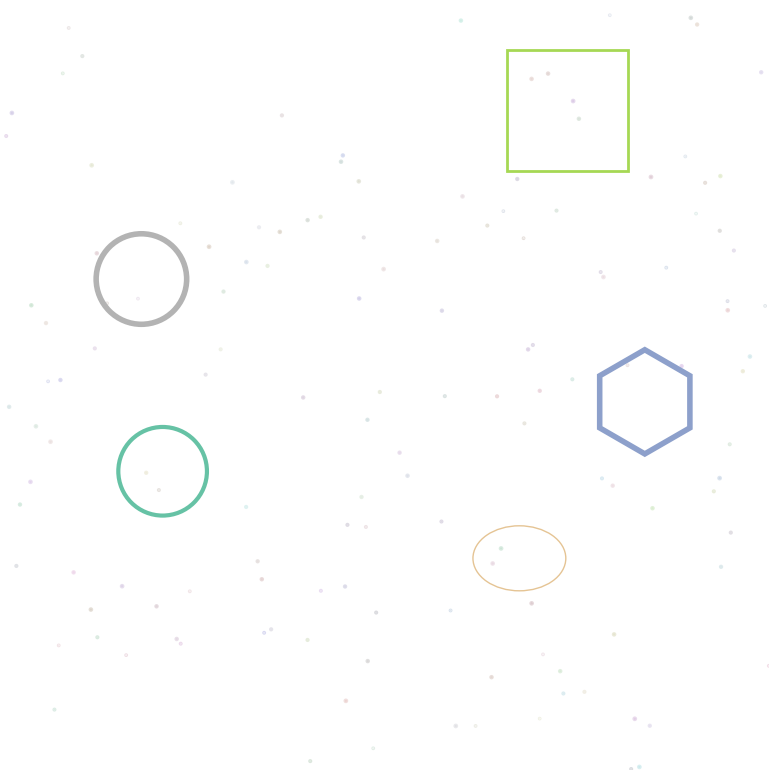[{"shape": "circle", "thickness": 1.5, "radius": 0.29, "center": [0.211, 0.388]}, {"shape": "hexagon", "thickness": 2, "radius": 0.34, "center": [0.837, 0.478]}, {"shape": "square", "thickness": 1, "radius": 0.39, "center": [0.737, 0.856]}, {"shape": "oval", "thickness": 0.5, "radius": 0.3, "center": [0.675, 0.275]}, {"shape": "circle", "thickness": 2, "radius": 0.29, "center": [0.184, 0.638]}]